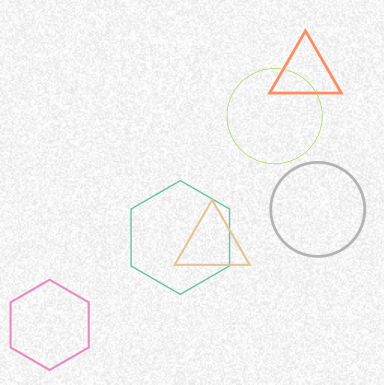[{"shape": "hexagon", "thickness": 1, "radius": 0.74, "center": [0.468, 0.383]}, {"shape": "triangle", "thickness": 2, "radius": 0.54, "center": [0.793, 0.812]}, {"shape": "hexagon", "thickness": 1.5, "radius": 0.59, "center": [0.129, 0.156]}, {"shape": "circle", "thickness": 0.5, "radius": 0.62, "center": [0.713, 0.698]}, {"shape": "triangle", "thickness": 1.5, "radius": 0.56, "center": [0.551, 0.368]}, {"shape": "circle", "thickness": 2, "radius": 0.61, "center": [0.825, 0.456]}]